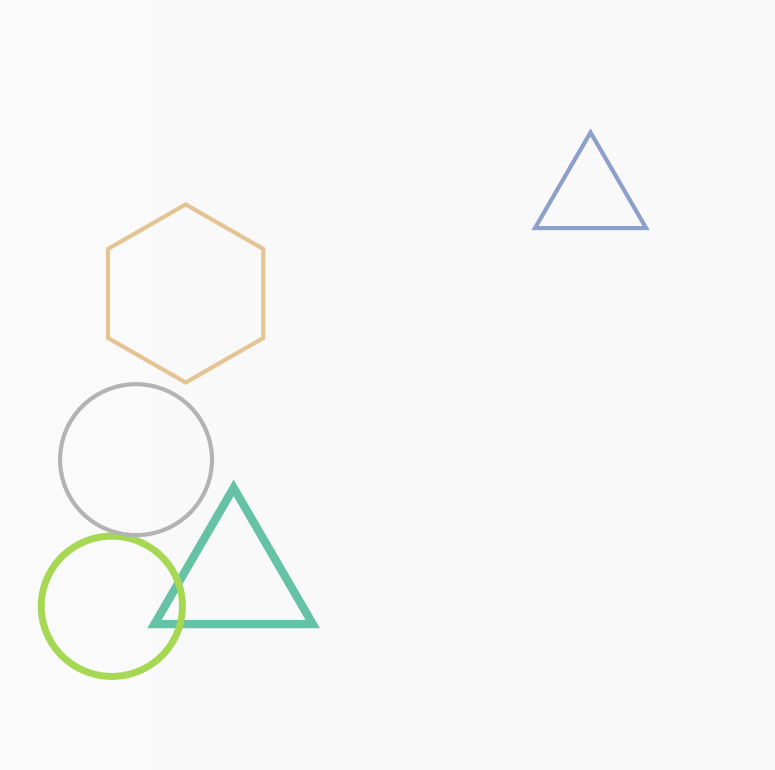[{"shape": "triangle", "thickness": 3, "radius": 0.59, "center": [0.301, 0.248]}, {"shape": "triangle", "thickness": 1.5, "radius": 0.41, "center": [0.762, 0.745]}, {"shape": "circle", "thickness": 2.5, "radius": 0.46, "center": [0.144, 0.213]}, {"shape": "hexagon", "thickness": 1.5, "radius": 0.58, "center": [0.24, 0.619]}, {"shape": "circle", "thickness": 1.5, "radius": 0.49, "center": [0.176, 0.403]}]